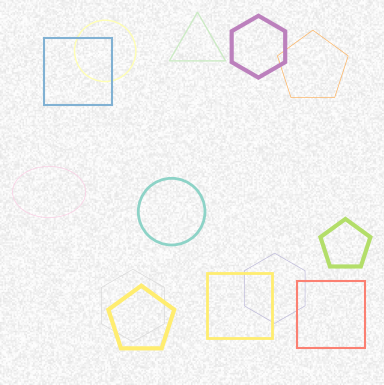[{"shape": "circle", "thickness": 2, "radius": 0.43, "center": [0.446, 0.45]}, {"shape": "circle", "thickness": 1, "radius": 0.4, "center": [0.273, 0.868]}, {"shape": "hexagon", "thickness": 0.5, "radius": 0.46, "center": [0.714, 0.251]}, {"shape": "square", "thickness": 1.5, "radius": 0.44, "center": [0.86, 0.183]}, {"shape": "square", "thickness": 1.5, "radius": 0.44, "center": [0.203, 0.814]}, {"shape": "pentagon", "thickness": 0.5, "radius": 0.48, "center": [0.812, 0.825]}, {"shape": "pentagon", "thickness": 3, "radius": 0.34, "center": [0.897, 0.363]}, {"shape": "oval", "thickness": 0.5, "radius": 0.48, "center": [0.128, 0.501]}, {"shape": "hexagon", "thickness": 0.5, "radius": 0.47, "center": [0.345, 0.206]}, {"shape": "hexagon", "thickness": 3, "radius": 0.4, "center": [0.671, 0.879]}, {"shape": "triangle", "thickness": 1, "radius": 0.42, "center": [0.513, 0.884]}, {"shape": "square", "thickness": 2, "radius": 0.42, "center": [0.622, 0.207]}, {"shape": "pentagon", "thickness": 3, "radius": 0.45, "center": [0.367, 0.168]}]